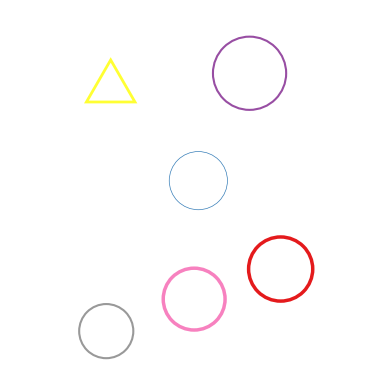[{"shape": "circle", "thickness": 2.5, "radius": 0.42, "center": [0.729, 0.301]}, {"shape": "circle", "thickness": 0.5, "radius": 0.38, "center": [0.515, 0.531]}, {"shape": "circle", "thickness": 1.5, "radius": 0.48, "center": [0.648, 0.81]}, {"shape": "triangle", "thickness": 2, "radius": 0.36, "center": [0.287, 0.771]}, {"shape": "circle", "thickness": 2.5, "radius": 0.4, "center": [0.504, 0.223]}, {"shape": "circle", "thickness": 1.5, "radius": 0.35, "center": [0.276, 0.14]}]